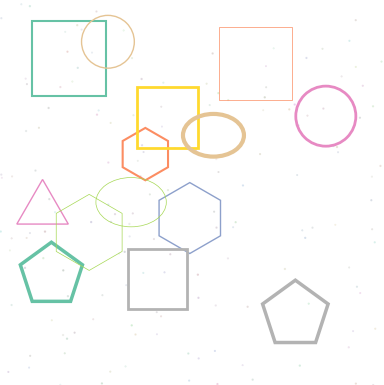[{"shape": "square", "thickness": 1.5, "radius": 0.48, "center": [0.18, 0.848]}, {"shape": "pentagon", "thickness": 2.5, "radius": 0.42, "center": [0.134, 0.286]}, {"shape": "hexagon", "thickness": 1.5, "radius": 0.34, "center": [0.378, 0.6]}, {"shape": "square", "thickness": 0.5, "radius": 0.47, "center": [0.664, 0.836]}, {"shape": "hexagon", "thickness": 1, "radius": 0.46, "center": [0.493, 0.434]}, {"shape": "circle", "thickness": 2, "radius": 0.39, "center": [0.846, 0.698]}, {"shape": "triangle", "thickness": 1, "radius": 0.39, "center": [0.111, 0.457]}, {"shape": "oval", "thickness": 0.5, "radius": 0.46, "center": [0.341, 0.475]}, {"shape": "hexagon", "thickness": 0.5, "radius": 0.49, "center": [0.232, 0.396]}, {"shape": "square", "thickness": 2, "radius": 0.39, "center": [0.435, 0.695]}, {"shape": "circle", "thickness": 1, "radius": 0.34, "center": [0.28, 0.892]}, {"shape": "oval", "thickness": 3, "radius": 0.4, "center": [0.554, 0.649]}, {"shape": "square", "thickness": 2, "radius": 0.39, "center": [0.409, 0.275]}, {"shape": "pentagon", "thickness": 2.5, "radius": 0.45, "center": [0.767, 0.183]}]